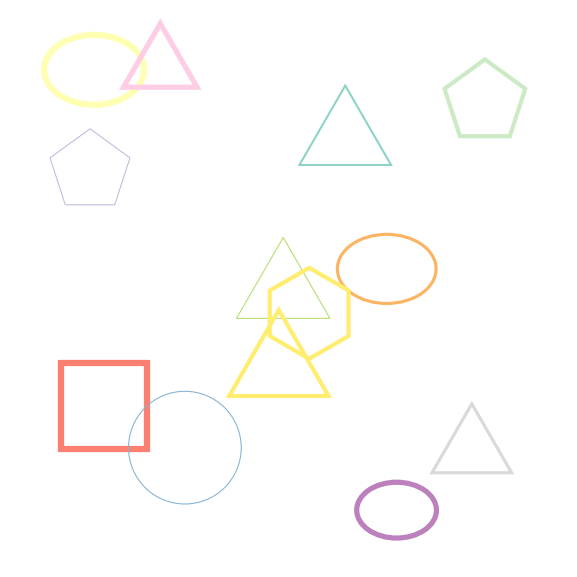[{"shape": "triangle", "thickness": 1, "radius": 0.46, "center": [0.598, 0.759]}, {"shape": "oval", "thickness": 3, "radius": 0.43, "center": [0.163, 0.878]}, {"shape": "pentagon", "thickness": 0.5, "radius": 0.36, "center": [0.156, 0.703]}, {"shape": "square", "thickness": 3, "radius": 0.37, "center": [0.18, 0.296]}, {"shape": "circle", "thickness": 0.5, "radius": 0.49, "center": [0.32, 0.224]}, {"shape": "oval", "thickness": 1.5, "radius": 0.43, "center": [0.67, 0.533]}, {"shape": "triangle", "thickness": 0.5, "radius": 0.47, "center": [0.49, 0.495]}, {"shape": "triangle", "thickness": 2.5, "radius": 0.37, "center": [0.278, 0.885]}, {"shape": "triangle", "thickness": 1.5, "radius": 0.4, "center": [0.817, 0.22]}, {"shape": "oval", "thickness": 2.5, "radius": 0.35, "center": [0.687, 0.116]}, {"shape": "pentagon", "thickness": 2, "radius": 0.37, "center": [0.84, 0.823]}, {"shape": "hexagon", "thickness": 2, "radius": 0.39, "center": [0.535, 0.457]}, {"shape": "triangle", "thickness": 2, "radius": 0.5, "center": [0.483, 0.363]}]